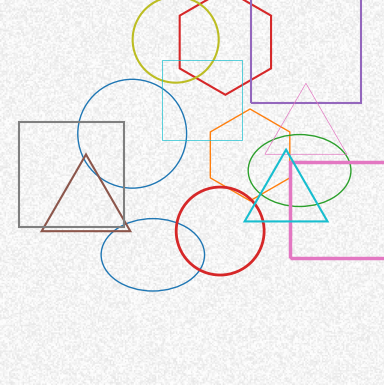[{"shape": "circle", "thickness": 1, "radius": 0.71, "center": [0.343, 0.653]}, {"shape": "oval", "thickness": 1, "radius": 0.67, "center": [0.397, 0.338]}, {"shape": "hexagon", "thickness": 1, "radius": 0.6, "center": [0.65, 0.598]}, {"shape": "oval", "thickness": 1, "radius": 0.67, "center": [0.778, 0.557]}, {"shape": "hexagon", "thickness": 1.5, "radius": 0.69, "center": [0.585, 0.891]}, {"shape": "circle", "thickness": 2, "radius": 0.57, "center": [0.572, 0.4]}, {"shape": "square", "thickness": 1.5, "radius": 0.72, "center": [0.795, 0.875]}, {"shape": "triangle", "thickness": 1.5, "radius": 0.66, "center": [0.223, 0.466]}, {"shape": "square", "thickness": 2.5, "radius": 0.62, "center": [0.878, 0.455]}, {"shape": "triangle", "thickness": 0.5, "radius": 0.62, "center": [0.795, 0.661]}, {"shape": "square", "thickness": 1.5, "radius": 0.68, "center": [0.185, 0.546]}, {"shape": "circle", "thickness": 1.5, "radius": 0.56, "center": [0.456, 0.897]}, {"shape": "triangle", "thickness": 1.5, "radius": 0.62, "center": [0.743, 0.487]}, {"shape": "square", "thickness": 0.5, "radius": 0.52, "center": [0.524, 0.741]}]